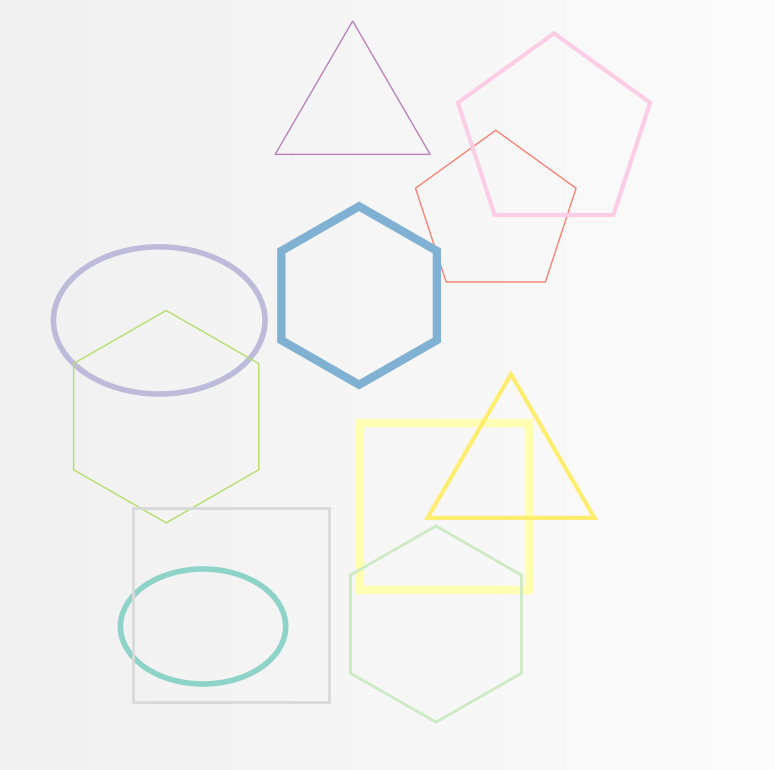[{"shape": "oval", "thickness": 2, "radius": 0.53, "center": [0.262, 0.186]}, {"shape": "square", "thickness": 3, "radius": 0.54, "center": [0.574, 0.342]}, {"shape": "oval", "thickness": 2, "radius": 0.68, "center": [0.205, 0.584]}, {"shape": "pentagon", "thickness": 0.5, "radius": 0.54, "center": [0.64, 0.722]}, {"shape": "hexagon", "thickness": 3, "radius": 0.58, "center": [0.463, 0.616]}, {"shape": "hexagon", "thickness": 0.5, "radius": 0.69, "center": [0.214, 0.459]}, {"shape": "pentagon", "thickness": 1.5, "radius": 0.65, "center": [0.715, 0.826]}, {"shape": "square", "thickness": 1, "radius": 0.63, "center": [0.298, 0.215]}, {"shape": "triangle", "thickness": 0.5, "radius": 0.58, "center": [0.455, 0.857]}, {"shape": "hexagon", "thickness": 1, "radius": 0.64, "center": [0.563, 0.189]}, {"shape": "triangle", "thickness": 1.5, "radius": 0.62, "center": [0.659, 0.39]}]